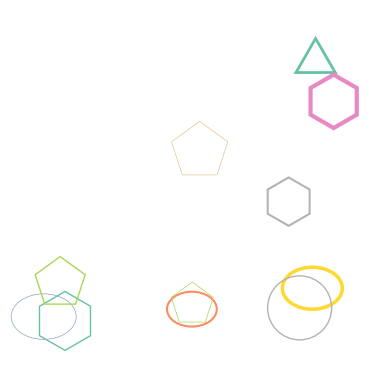[{"shape": "hexagon", "thickness": 1, "radius": 0.38, "center": [0.169, 0.166]}, {"shape": "triangle", "thickness": 2, "radius": 0.29, "center": [0.82, 0.841]}, {"shape": "oval", "thickness": 1.5, "radius": 0.32, "center": [0.498, 0.197]}, {"shape": "oval", "thickness": 0.5, "radius": 0.42, "center": [0.113, 0.178]}, {"shape": "hexagon", "thickness": 3, "radius": 0.35, "center": [0.867, 0.737]}, {"shape": "pentagon", "thickness": 1, "radius": 0.34, "center": [0.156, 0.265]}, {"shape": "pentagon", "thickness": 0.5, "radius": 0.29, "center": [0.499, 0.21]}, {"shape": "oval", "thickness": 2.5, "radius": 0.39, "center": [0.811, 0.251]}, {"shape": "pentagon", "thickness": 0.5, "radius": 0.38, "center": [0.519, 0.608]}, {"shape": "hexagon", "thickness": 1.5, "radius": 0.31, "center": [0.75, 0.476]}, {"shape": "circle", "thickness": 1, "radius": 0.42, "center": [0.778, 0.2]}]